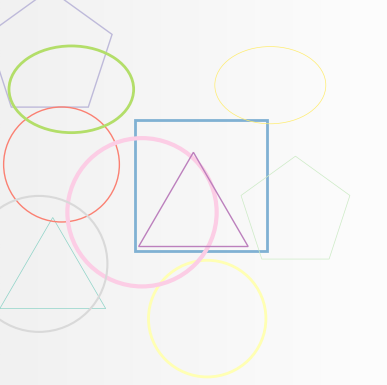[{"shape": "triangle", "thickness": 0.5, "radius": 0.79, "center": [0.136, 0.277]}, {"shape": "circle", "thickness": 2, "radius": 0.76, "center": [0.535, 0.172]}, {"shape": "pentagon", "thickness": 1, "radius": 0.84, "center": [0.129, 0.858]}, {"shape": "circle", "thickness": 1, "radius": 0.75, "center": [0.159, 0.573]}, {"shape": "square", "thickness": 2, "radius": 0.85, "center": [0.519, 0.519]}, {"shape": "oval", "thickness": 2, "radius": 0.8, "center": [0.184, 0.768]}, {"shape": "circle", "thickness": 3, "radius": 0.96, "center": [0.366, 0.449]}, {"shape": "circle", "thickness": 1.5, "radius": 0.88, "center": [0.101, 0.315]}, {"shape": "triangle", "thickness": 1, "radius": 0.82, "center": [0.499, 0.441]}, {"shape": "pentagon", "thickness": 0.5, "radius": 0.74, "center": [0.762, 0.447]}, {"shape": "oval", "thickness": 0.5, "radius": 0.72, "center": [0.698, 0.779]}]